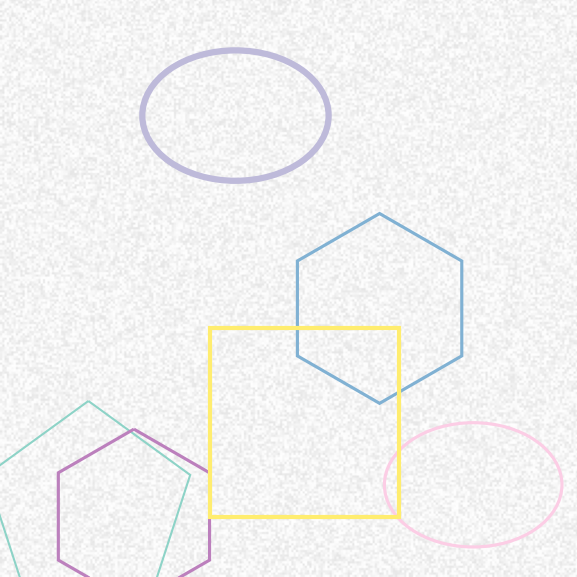[{"shape": "pentagon", "thickness": 1, "radius": 0.93, "center": [0.153, 0.119]}, {"shape": "oval", "thickness": 3, "radius": 0.81, "center": [0.408, 0.799]}, {"shape": "hexagon", "thickness": 1.5, "radius": 0.82, "center": [0.657, 0.465]}, {"shape": "oval", "thickness": 1.5, "radius": 0.77, "center": [0.819, 0.16]}, {"shape": "hexagon", "thickness": 1.5, "radius": 0.76, "center": [0.232, 0.105]}, {"shape": "square", "thickness": 2, "radius": 0.82, "center": [0.528, 0.268]}]